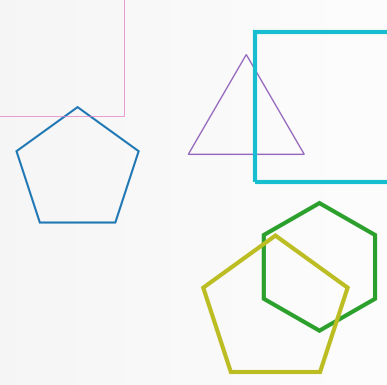[{"shape": "pentagon", "thickness": 1.5, "radius": 0.83, "center": [0.2, 0.556]}, {"shape": "hexagon", "thickness": 3, "radius": 0.83, "center": [0.824, 0.307]}, {"shape": "triangle", "thickness": 1, "radius": 0.86, "center": [0.636, 0.685]}, {"shape": "square", "thickness": 0.5, "radius": 0.94, "center": [0.132, 0.886]}, {"shape": "pentagon", "thickness": 3, "radius": 0.98, "center": [0.711, 0.192]}, {"shape": "square", "thickness": 3, "radius": 0.97, "center": [0.852, 0.722]}]